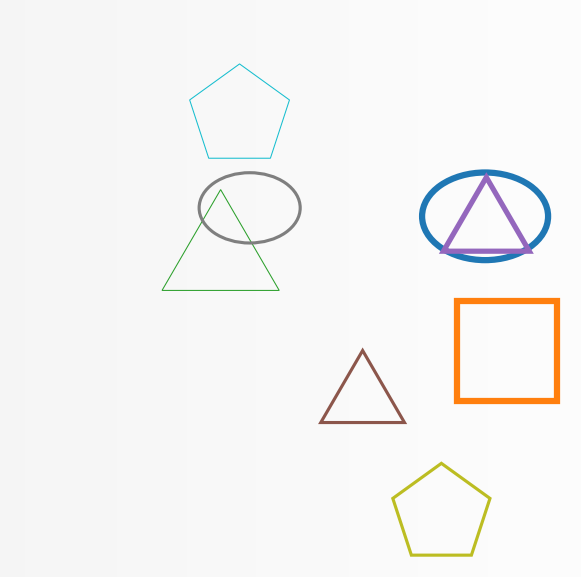[{"shape": "oval", "thickness": 3, "radius": 0.54, "center": [0.835, 0.625]}, {"shape": "square", "thickness": 3, "radius": 0.43, "center": [0.872, 0.391]}, {"shape": "triangle", "thickness": 0.5, "radius": 0.58, "center": [0.38, 0.554]}, {"shape": "triangle", "thickness": 2.5, "radius": 0.43, "center": [0.837, 0.607]}, {"shape": "triangle", "thickness": 1.5, "radius": 0.42, "center": [0.624, 0.309]}, {"shape": "oval", "thickness": 1.5, "radius": 0.43, "center": [0.43, 0.639]}, {"shape": "pentagon", "thickness": 1.5, "radius": 0.44, "center": [0.759, 0.109]}, {"shape": "pentagon", "thickness": 0.5, "radius": 0.45, "center": [0.412, 0.798]}]